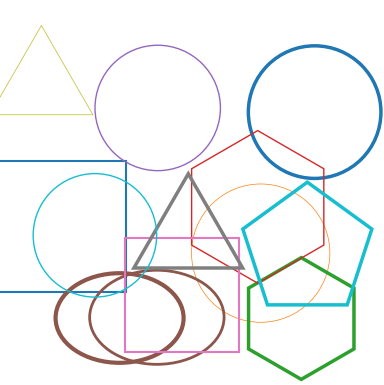[{"shape": "circle", "thickness": 2.5, "radius": 0.86, "center": [0.817, 0.709]}, {"shape": "square", "thickness": 1.5, "radius": 0.85, "center": [0.156, 0.412]}, {"shape": "circle", "thickness": 0.5, "radius": 0.9, "center": [0.677, 0.342]}, {"shape": "hexagon", "thickness": 2.5, "radius": 0.79, "center": [0.782, 0.173]}, {"shape": "hexagon", "thickness": 1, "radius": 0.99, "center": [0.669, 0.463]}, {"shape": "circle", "thickness": 1, "radius": 0.81, "center": [0.41, 0.72]}, {"shape": "oval", "thickness": 2, "radius": 0.87, "center": [0.407, 0.176]}, {"shape": "oval", "thickness": 3, "radius": 0.83, "center": [0.311, 0.174]}, {"shape": "square", "thickness": 1.5, "radius": 0.74, "center": [0.474, 0.234]}, {"shape": "triangle", "thickness": 2.5, "radius": 0.82, "center": [0.489, 0.385]}, {"shape": "triangle", "thickness": 0.5, "radius": 0.77, "center": [0.107, 0.779]}, {"shape": "pentagon", "thickness": 2.5, "radius": 0.88, "center": [0.798, 0.351]}, {"shape": "circle", "thickness": 1, "radius": 0.8, "center": [0.247, 0.389]}]